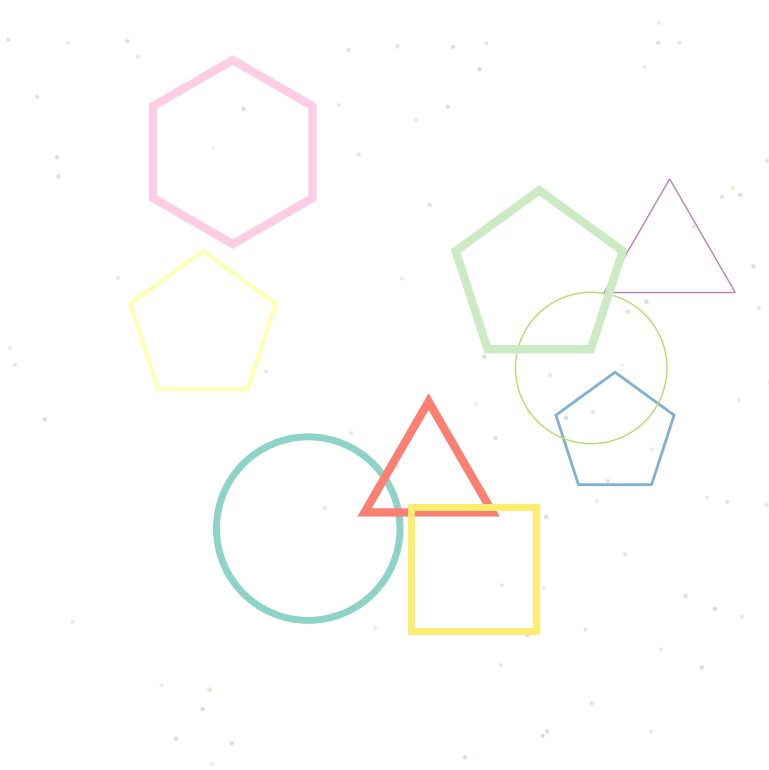[{"shape": "circle", "thickness": 2.5, "radius": 0.6, "center": [0.4, 0.313]}, {"shape": "pentagon", "thickness": 1.5, "radius": 0.5, "center": [0.264, 0.575]}, {"shape": "triangle", "thickness": 3, "radius": 0.48, "center": [0.557, 0.383]}, {"shape": "pentagon", "thickness": 1, "radius": 0.4, "center": [0.799, 0.436]}, {"shape": "circle", "thickness": 0.5, "radius": 0.49, "center": [0.768, 0.522]}, {"shape": "hexagon", "thickness": 3, "radius": 0.6, "center": [0.302, 0.802]}, {"shape": "triangle", "thickness": 0.5, "radius": 0.49, "center": [0.87, 0.669]}, {"shape": "pentagon", "thickness": 3, "radius": 0.57, "center": [0.7, 0.639]}, {"shape": "square", "thickness": 2.5, "radius": 0.4, "center": [0.615, 0.262]}]